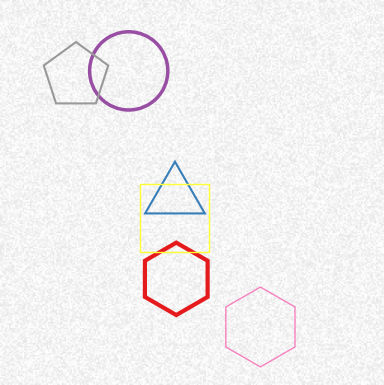[{"shape": "hexagon", "thickness": 3, "radius": 0.47, "center": [0.458, 0.276]}, {"shape": "triangle", "thickness": 1.5, "radius": 0.45, "center": [0.454, 0.49]}, {"shape": "circle", "thickness": 2.5, "radius": 0.51, "center": [0.334, 0.816]}, {"shape": "square", "thickness": 1, "radius": 0.45, "center": [0.453, 0.434]}, {"shape": "hexagon", "thickness": 1, "radius": 0.52, "center": [0.676, 0.151]}, {"shape": "pentagon", "thickness": 1.5, "radius": 0.44, "center": [0.197, 0.803]}]